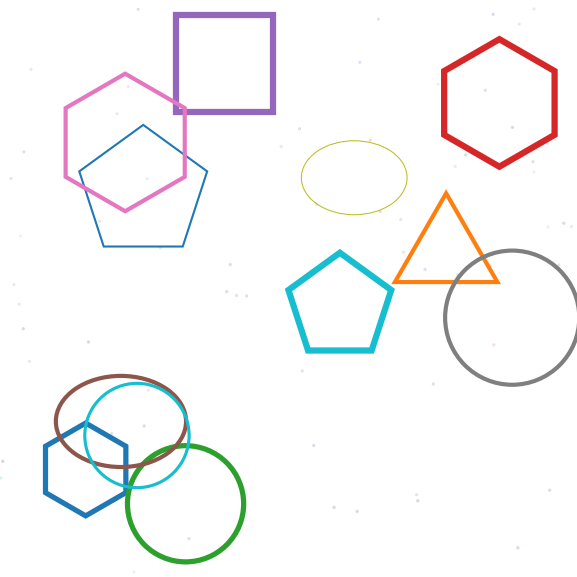[{"shape": "hexagon", "thickness": 2.5, "radius": 0.4, "center": [0.148, 0.186]}, {"shape": "pentagon", "thickness": 1, "radius": 0.58, "center": [0.248, 0.666]}, {"shape": "triangle", "thickness": 2, "radius": 0.51, "center": [0.773, 0.562]}, {"shape": "circle", "thickness": 2.5, "radius": 0.5, "center": [0.321, 0.127]}, {"shape": "hexagon", "thickness": 3, "radius": 0.55, "center": [0.865, 0.821]}, {"shape": "square", "thickness": 3, "radius": 0.42, "center": [0.39, 0.889]}, {"shape": "oval", "thickness": 2, "radius": 0.56, "center": [0.209, 0.269]}, {"shape": "hexagon", "thickness": 2, "radius": 0.6, "center": [0.217, 0.752]}, {"shape": "circle", "thickness": 2, "radius": 0.58, "center": [0.887, 0.449]}, {"shape": "oval", "thickness": 0.5, "radius": 0.46, "center": [0.613, 0.691]}, {"shape": "circle", "thickness": 1.5, "radius": 0.45, "center": [0.237, 0.245]}, {"shape": "pentagon", "thickness": 3, "radius": 0.47, "center": [0.588, 0.468]}]